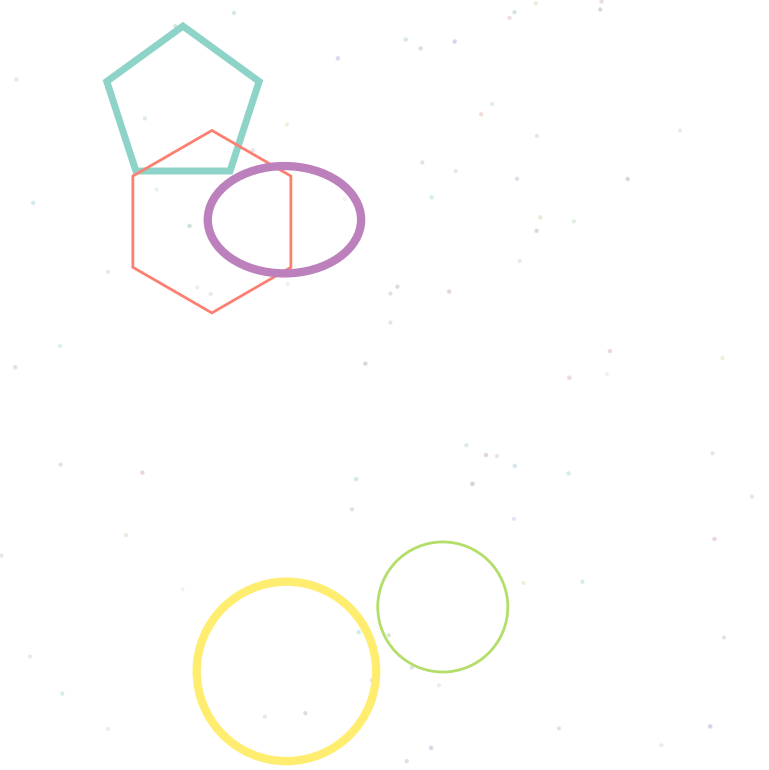[{"shape": "pentagon", "thickness": 2.5, "radius": 0.52, "center": [0.238, 0.862]}, {"shape": "hexagon", "thickness": 1, "radius": 0.59, "center": [0.275, 0.712]}, {"shape": "circle", "thickness": 1, "radius": 0.42, "center": [0.575, 0.212]}, {"shape": "oval", "thickness": 3, "radius": 0.5, "center": [0.369, 0.715]}, {"shape": "circle", "thickness": 3, "radius": 0.58, "center": [0.372, 0.128]}]